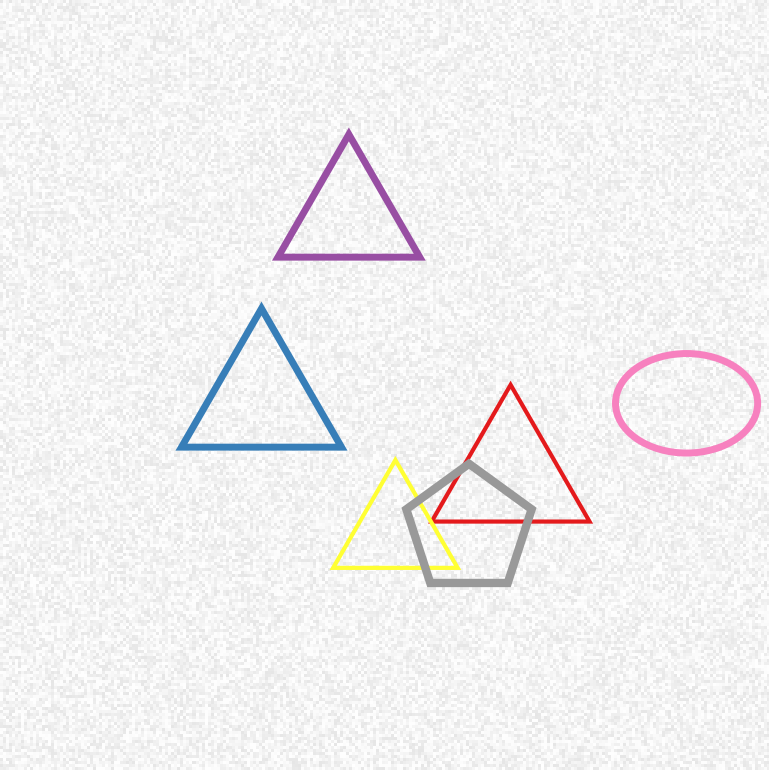[{"shape": "triangle", "thickness": 1.5, "radius": 0.59, "center": [0.663, 0.382]}, {"shape": "triangle", "thickness": 2.5, "radius": 0.6, "center": [0.34, 0.479]}, {"shape": "triangle", "thickness": 2.5, "radius": 0.53, "center": [0.453, 0.719]}, {"shape": "triangle", "thickness": 1.5, "radius": 0.47, "center": [0.513, 0.309]}, {"shape": "oval", "thickness": 2.5, "radius": 0.46, "center": [0.892, 0.476]}, {"shape": "pentagon", "thickness": 3, "radius": 0.43, "center": [0.609, 0.312]}]